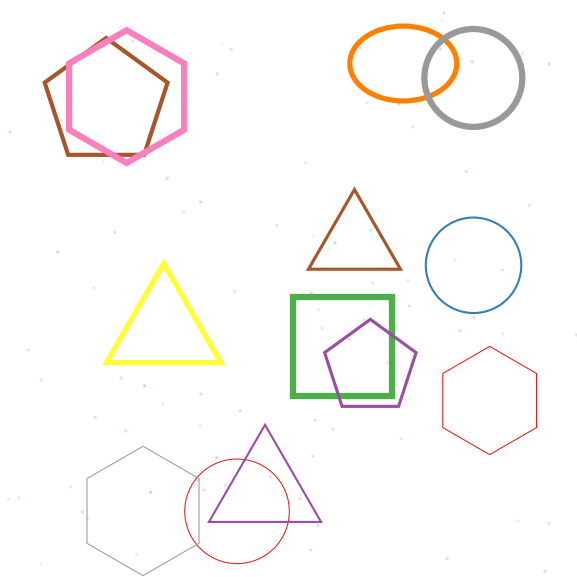[{"shape": "circle", "thickness": 0.5, "radius": 0.45, "center": [0.41, 0.114]}, {"shape": "hexagon", "thickness": 0.5, "radius": 0.47, "center": [0.848, 0.306]}, {"shape": "circle", "thickness": 1, "radius": 0.41, "center": [0.82, 0.54]}, {"shape": "square", "thickness": 3, "radius": 0.43, "center": [0.593, 0.399]}, {"shape": "pentagon", "thickness": 1.5, "radius": 0.42, "center": [0.641, 0.363]}, {"shape": "triangle", "thickness": 1, "radius": 0.56, "center": [0.459, 0.151]}, {"shape": "oval", "thickness": 2.5, "radius": 0.46, "center": [0.698, 0.889]}, {"shape": "triangle", "thickness": 2.5, "radius": 0.57, "center": [0.283, 0.428]}, {"shape": "pentagon", "thickness": 2, "radius": 0.56, "center": [0.184, 0.822]}, {"shape": "triangle", "thickness": 1.5, "radius": 0.46, "center": [0.614, 0.579]}, {"shape": "hexagon", "thickness": 3, "radius": 0.57, "center": [0.219, 0.832]}, {"shape": "circle", "thickness": 3, "radius": 0.42, "center": [0.82, 0.864]}, {"shape": "hexagon", "thickness": 0.5, "radius": 0.56, "center": [0.248, 0.114]}]